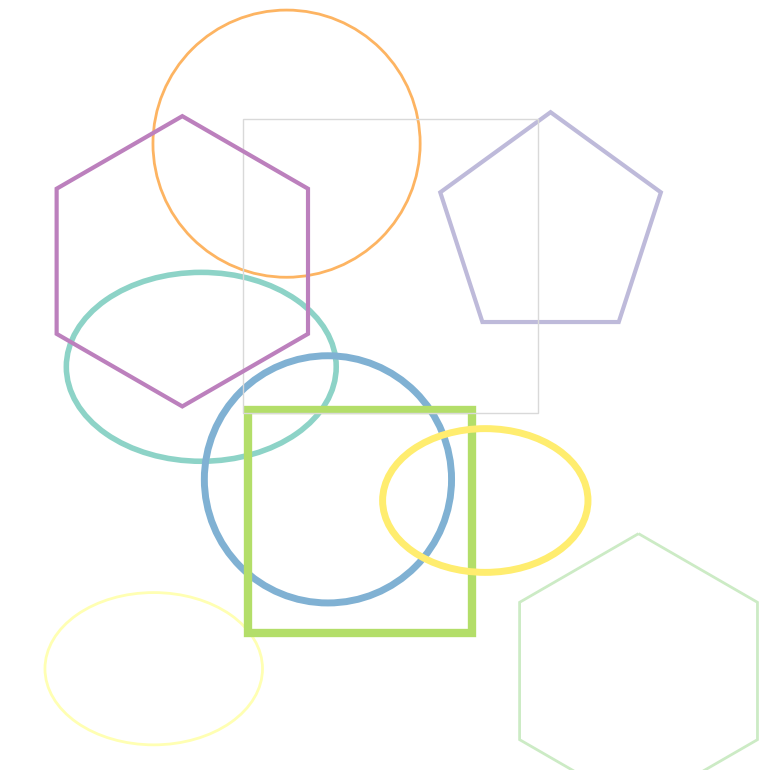[{"shape": "oval", "thickness": 2, "radius": 0.88, "center": [0.261, 0.524]}, {"shape": "oval", "thickness": 1, "radius": 0.71, "center": [0.2, 0.132]}, {"shape": "pentagon", "thickness": 1.5, "radius": 0.75, "center": [0.715, 0.704]}, {"shape": "circle", "thickness": 2.5, "radius": 0.8, "center": [0.426, 0.377]}, {"shape": "circle", "thickness": 1, "radius": 0.87, "center": [0.372, 0.813]}, {"shape": "square", "thickness": 3, "radius": 0.72, "center": [0.468, 0.323]}, {"shape": "square", "thickness": 0.5, "radius": 0.96, "center": [0.507, 0.655]}, {"shape": "hexagon", "thickness": 1.5, "radius": 0.94, "center": [0.237, 0.661]}, {"shape": "hexagon", "thickness": 1, "radius": 0.89, "center": [0.829, 0.129]}, {"shape": "oval", "thickness": 2.5, "radius": 0.67, "center": [0.63, 0.35]}]